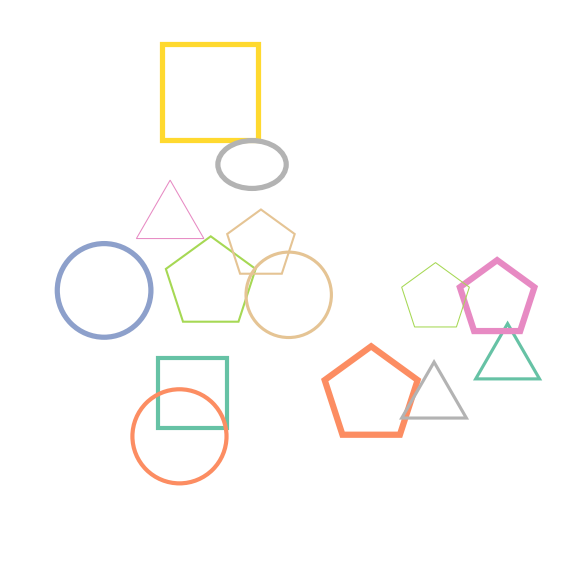[{"shape": "triangle", "thickness": 1.5, "radius": 0.32, "center": [0.879, 0.375]}, {"shape": "square", "thickness": 2, "radius": 0.3, "center": [0.333, 0.318]}, {"shape": "pentagon", "thickness": 3, "radius": 0.42, "center": [0.643, 0.315]}, {"shape": "circle", "thickness": 2, "radius": 0.41, "center": [0.311, 0.244]}, {"shape": "circle", "thickness": 2.5, "radius": 0.41, "center": [0.18, 0.496]}, {"shape": "triangle", "thickness": 0.5, "radius": 0.34, "center": [0.295, 0.62]}, {"shape": "pentagon", "thickness": 3, "radius": 0.34, "center": [0.861, 0.481]}, {"shape": "pentagon", "thickness": 0.5, "radius": 0.31, "center": [0.754, 0.483]}, {"shape": "pentagon", "thickness": 1, "radius": 0.41, "center": [0.365, 0.508]}, {"shape": "square", "thickness": 2.5, "radius": 0.42, "center": [0.364, 0.84]}, {"shape": "pentagon", "thickness": 1, "radius": 0.31, "center": [0.452, 0.575]}, {"shape": "circle", "thickness": 1.5, "radius": 0.37, "center": [0.5, 0.489]}, {"shape": "triangle", "thickness": 1.5, "radius": 0.32, "center": [0.752, 0.308]}, {"shape": "oval", "thickness": 2.5, "radius": 0.3, "center": [0.436, 0.714]}]